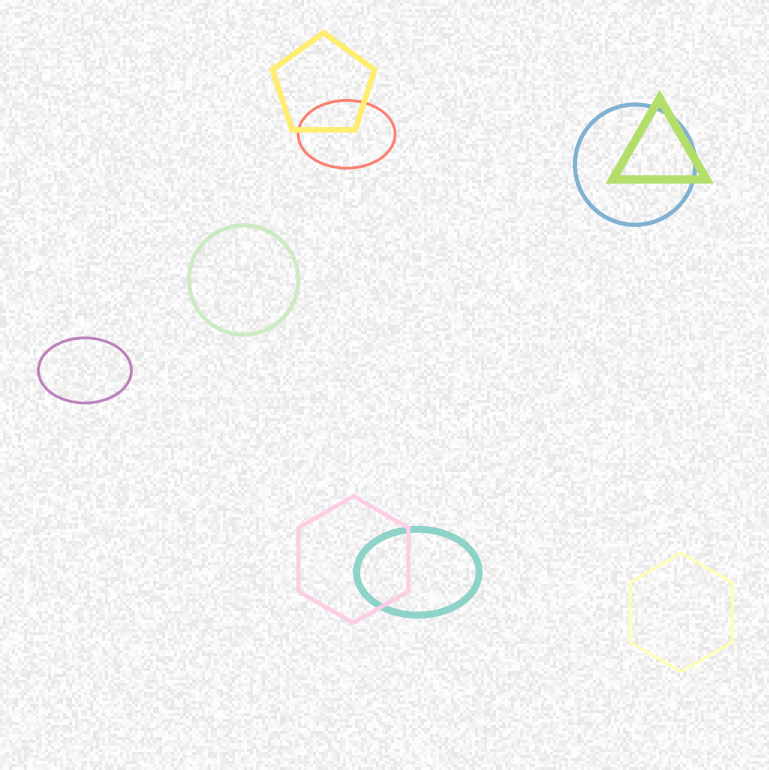[{"shape": "oval", "thickness": 2.5, "radius": 0.4, "center": [0.543, 0.257]}, {"shape": "hexagon", "thickness": 1, "radius": 0.39, "center": [0.885, 0.205]}, {"shape": "oval", "thickness": 1, "radius": 0.31, "center": [0.45, 0.826]}, {"shape": "circle", "thickness": 1.5, "radius": 0.39, "center": [0.825, 0.786]}, {"shape": "triangle", "thickness": 3, "radius": 0.35, "center": [0.857, 0.802]}, {"shape": "hexagon", "thickness": 1.5, "radius": 0.41, "center": [0.459, 0.273]}, {"shape": "oval", "thickness": 1, "radius": 0.3, "center": [0.11, 0.519]}, {"shape": "circle", "thickness": 1.5, "radius": 0.36, "center": [0.316, 0.636]}, {"shape": "pentagon", "thickness": 2, "radius": 0.35, "center": [0.42, 0.888]}]